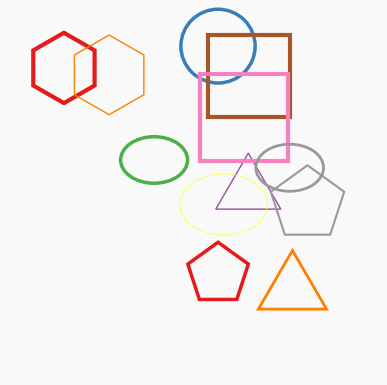[{"shape": "hexagon", "thickness": 3, "radius": 0.46, "center": [0.165, 0.824]}, {"shape": "pentagon", "thickness": 2.5, "radius": 0.41, "center": [0.563, 0.289]}, {"shape": "circle", "thickness": 2.5, "radius": 0.48, "center": [0.563, 0.88]}, {"shape": "oval", "thickness": 2.5, "radius": 0.43, "center": [0.398, 0.584]}, {"shape": "triangle", "thickness": 1, "radius": 0.48, "center": [0.641, 0.505]}, {"shape": "triangle", "thickness": 2, "radius": 0.51, "center": [0.755, 0.248]}, {"shape": "hexagon", "thickness": 1, "radius": 0.52, "center": [0.282, 0.806]}, {"shape": "oval", "thickness": 0.5, "radius": 0.57, "center": [0.577, 0.469]}, {"shape": "square", "thickness": 3, "radius": 0.53, "center": [0.643, 0.803]}, {"shape": "square", "thickness": 3, "radius": 0.56, "center": [0.63, 0.695]}, {"shape": "pentagon", "thickness": 1.5, "radius": 0.5, "center": [0.794, 0.471]}, {"shape": "oval", "thickness": 2, "radius": 0.44, "center": [0.748, 0.564]}]